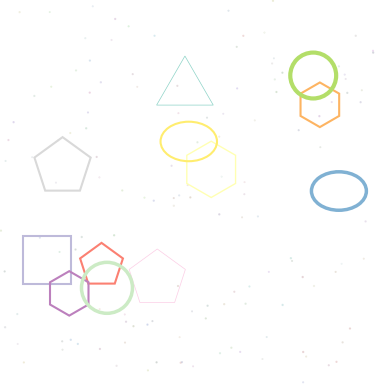[{"shape": "triangle", "thickness": 0.5, "radius": 0.42, "center": [0.48, 0.77]}, {"shape": "hexagon", "thickness": 1, "radius": 0.37, "center": [0.549, 0.56]}, {"shape": "square", "thickness": 1.5, "radius": 0.31, "center": [0.123, 0.324]}, {"shape": "pentagon", "thickness": 1.5, "radius": 0.29, "center": [0.264, 0.311]}, {"shape": "oval", "thickness": 2.5, "radius": 0.36, "center": [0.88, 0.504]}, {"shape": "hexagon", "thickness": 1.5, "radius": 0.29, "center": [0.831, 0.728]}, {"shape": "circle", "thickness": 3, "radius": 0.3, "center": [0.814, 0.804]}, {"shape": "pentagon", "thickness": 0.5, "radius": 0.38, "center": [0.408, 0.276]}, {"shape": "pentagon", "thickness": 1.5, "radius": 0.38, "center": [0.162, 0.567]}, {"shape": "hexagon", "thickness": 1.5, "radius": 0.29, "center": [0.18, 0.238]}, {"shape": "circle", "thickness": 2.5, "radius": 0.33, "center": [0.278, 0.252]}, {"shape": "oval", "thickness": 1.5, "radius": 0.37, "center": [0.49, 0.633]}]